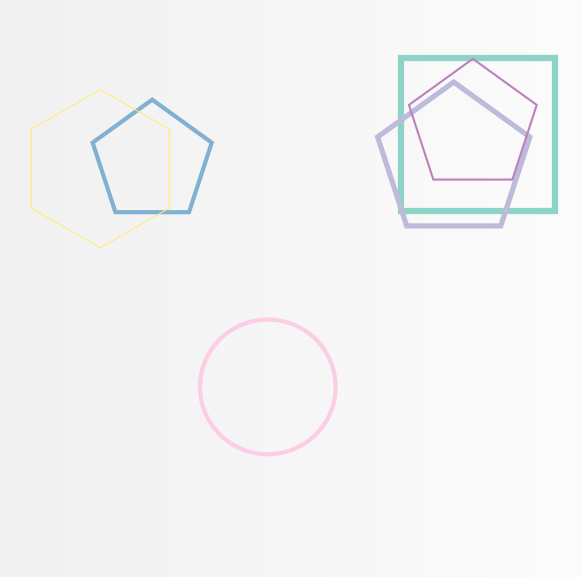[{"shape": "square", "thickness": 3, "radius": 0.66, "center": [0.823, 0.765]}, {"shape": "pentagon", "thickness": 2.5, "radius": 0.69, "center": [0.781, 0.719]}, {"shape": "pentagon", "thickness": 2, "radius": 0.54, "center": [0.262, 0.719]}, {"shape": "circle", "thickness": 2, "radius": 0.58, "center": [0.461, 0.329]}, {"shape": "pentagon", "thickness": 1, "radius": 0.58, "center": [0.814, 0.782]}, {"shape": "hexagon", "thickness": 0.5, "radius": 0.68, "center": [0.173, 0.707]}]